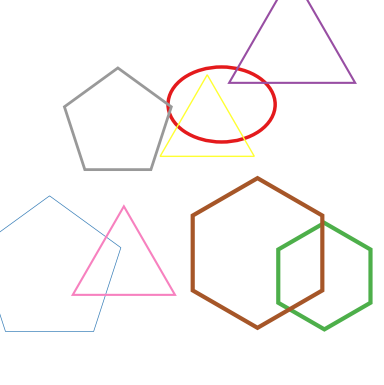[{"shape": "oval", "thickness": 2.5, "radius": 0.7, "center": [0.576, 0.729]}, {"shape": "pentagon", "thickness": 0.5, "radius": 0.97, "center": [0.129, 0.297]}, {"shape": "hexagon", "thickness": 3, "radius": 0.69, "center": [0.843, 0.283]}, {"shape": "triangle", "thickness": 1.5, "radius": 0.94, "center": [0.759, 0.879]}, {"shape": "triangle", "thickness": 1, "radius": 0.71, "center": [0.538, 0.665]}, {"shape": "hexagon", "thickness": 3, "radius": 0.97, "center": [0.669, 0.343]}, {"shape": "triangle", "thickness": 1.5, "radius": 0.77, "center": [0.322, 0.311]}, {"shape": "pentagon", "thickness": 2, "radius": 0.73, "center": [0.306, 0.678]}]